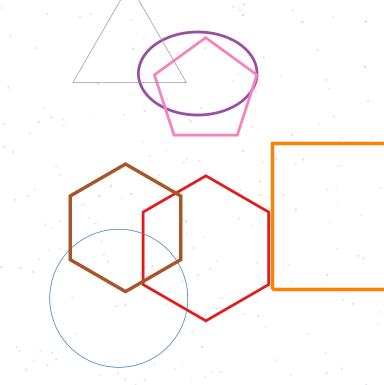[{"shape": "hexagon", "thickness": 2, "radius": 0.94, "center": [0.535, 0.355]}, {"shape": "circle", "thickness": 0.5, "radius": 0.9, "center": [0.308, 0.225]}, {"shape": "oval", "thickness": 2, "radius": 0.77, "center": [0.514, 0.809]}, {"shape": "square", "thickness": 2.5, "radius": 0.95, "center": [0.896, 0.44]}, {"shape": "hexagon", "thickness": 2.5, "radius": 0.83, "center": [0.326, 0.408]}, {"shape": "pentagon", "thickness": 2, "radius": 0.7, "center": [0.534, 0.762]}, {"shape": "triangle", "thickness": 0.5, "radius": 0.85, "center": [0.337, 0.871]}]